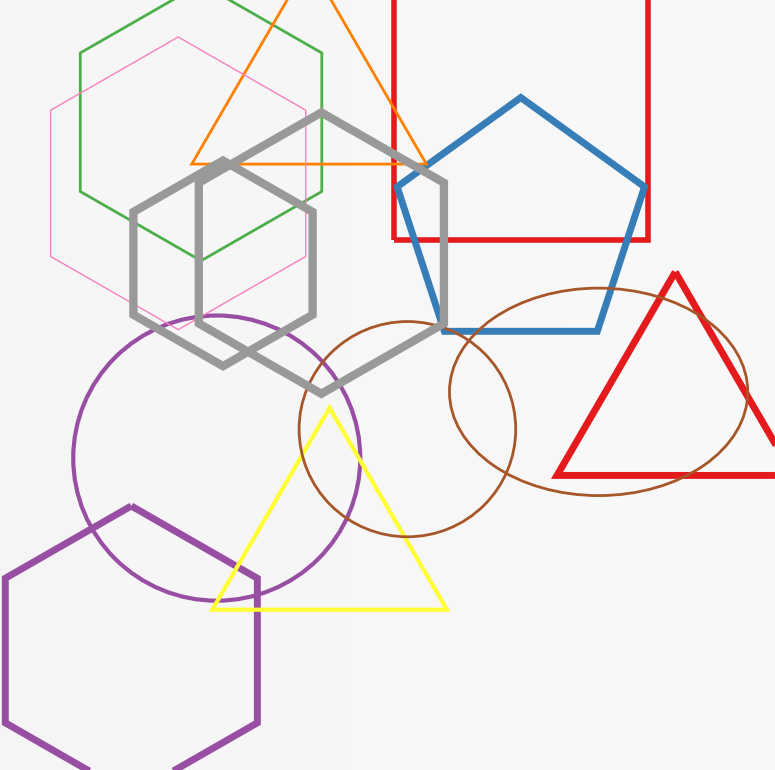[{"shape": "triangle", "thickness": 2.5, "radius": 0.88, "center": [0.871, 0.471]}, {"shape": "square", "thickness": 2, "radius": 0.82, "center": [0.672, 0.852]}, {"shape": "pentagon", "thickness": 2.5, "radius": 0.84, "center": [0.672, 0.705]}, {"shape": "hexagon", "thickness": 1, "radius": 0.9, "center": [0.259, 0.841]}, {"shape": "hexagon", "thickness": 2.5, "radius": 0.94, "center": [0.169, 0.155]}, {"shape": "circle", "thickness": 1.5, "radius": 0.93, "center": [0.28, 0.405]}, {"shape": "triangle", "thickness": 1, "radius": 0.87, "center": [0.399, 0.874]}, {"shape": "triangle", "thickness": 1.5, "radius": 0.87, "center": [0.425, 0.296]}, {"shape": "oval", "thickness": 1, "radius": 0.96, "center": [0.772, 0.491]}, {"shape": "circle", "thickness": 1, "radius": 0.7, "center": [0.526, 0.443]}, {"shape": "hexagon", "thickness": 0.5, "radius": 0.95, "center": [0.23, 0.762]}, {"shape": "hexagon", "thickness": 3, "radius": 0.91, "center": [0.415, 0.671]}, {"shape": "hexagon", "thickness": 3, "radius": 0.67, "center": [0.288, 0.658]}]